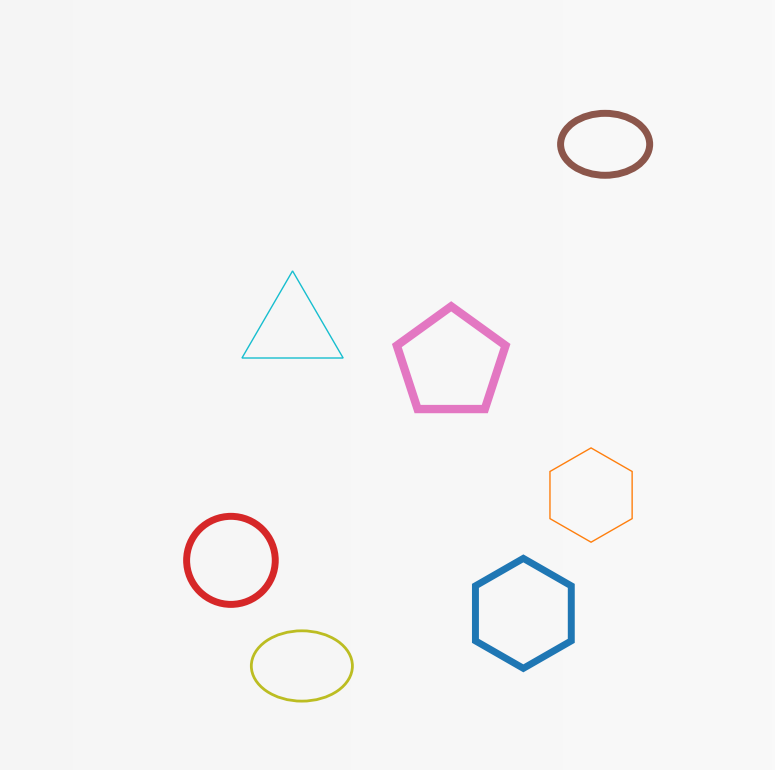[{"shape": "hexagon", "thickness": 2.5, "radius": 0.36, "center": [0.675, 0.203]}, {"shape": "hexagon", "thickness": 0.5, "radius": 0.31, "center": [0.763, 0.357]}, {"shape": "circle", "thickness": 2.5, "radius": 0.29, "center": [0.298, 0.272]}, {"shape": "oval", "thickness": 2.5, "radius": 0.29, "center": [0.781, 0.813]}, {"shape": "pentagon", "thickness": 3, "radius": 0.37, "center": [0.582, 0.528]}, {"shape": "oval", "thickness": 1, "radius": 0.33, "center": [0.39, 0.135]}, {"shape": "triangle", "thickness": 0.5, "radius": 0.38, "center": [0.377, 0.573]}]